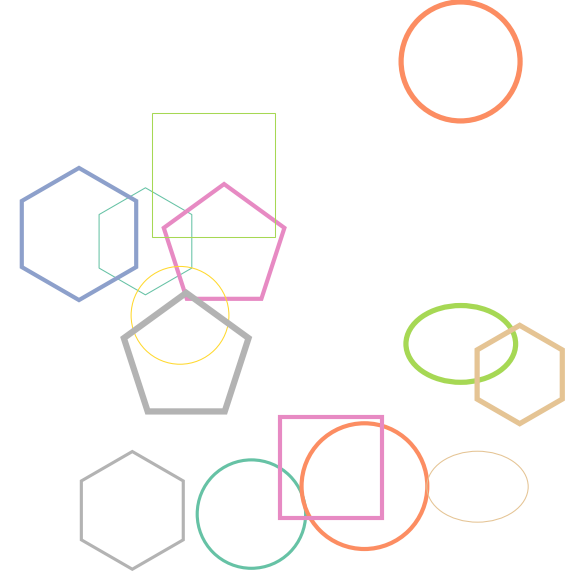[{"shape": "hexagon", "thickness": 0.5, "radius": 0.46, "center": [0.252, 0.581]}, {"shape": "circle", "thickness": 1.5, "radius": 0.47, "center": [0.435, 0.109]}, {"shape": "circle", "thickness": 2.5, "radius": 0.52, "center": [0.798, 0.893]}, {"shape": "circle", "thickness": 2, "radius": 0.54, "center": [0.631, 0.157]}, {"shape": "hexagon", "thickness": 2, "radius": 0.57, "center": [0.137, 0.594]}, {"shape": "square", "thickness": 2, "radius": 0.44, "center": [0.573, 0.189]}, {"shape": "pentagon", "thickness": 2, "radius": 0.55, "center": [0.388, 0.571]}, {"shape": "square", "thickness": 0.5, "radius": 0.53, "center": [0.369, 0.696]}, {"shape": "oval", "thickness": 2.5, "radius": 0.47, "center": [0.798, 0.404]}, {"shape": "circle", "thickness": 0.5, "radius": 0.42, "center": [0.312, 0.453]}, {"shape": "oval", "thickness": 0.5, "radius": 0.44, "center": [0.827, 0.156]}, {"shape": "hexagon", "thickness": 2.5, "radius": 0.43, "center": [0.9, 0.351]}, {"shape": "hexagon", "thickness": 1.5, "radius": 0.51, "center": [0.229, 0.115]}, {"shape": "pentagon", "thickness": 3, "radius": 0.57, "center": [0.322, 0.379]}]